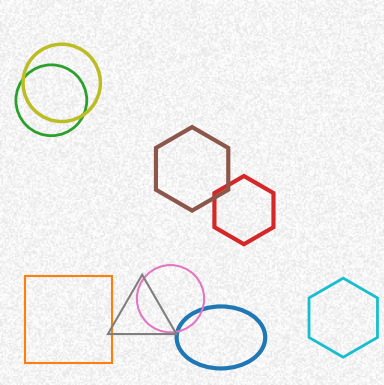[{"shape": "oval", "thickness": 3, "radius": 0.58, "center": [0.574, 0.124]}, {"shape": "square", "thickness": 1.5, "radius": 0.57, "center": [0.178, 0.17]}, {"shape": "circle", "thickness": 2, "radius": 0.46, "center": [0.133, 0.74]}, {"shape": "hexagon", "thickness": 3, "radius": 0.44, "center": [0.634, 0.454]}, {"shape": "hexagon", "thickness": 3, "radius": 0.54, "center": [0.499, 0.561]}, {"shape": "circle", "thickness": 1.5, "radius": 0.44, "center": [0.443, 0.224]}, {"shape": "triangle", "thickness": 1.5, "radius": 0.51, "center": [0.369, 0.184]}, {"shape": "circle", "thickness": 2.5, "radius": 0.5, "center": [0.16, 0.785]}, {"shape": "hexagon", "thickness": 2, "radius": 0.51, "center": [0.892, 0.175]}]